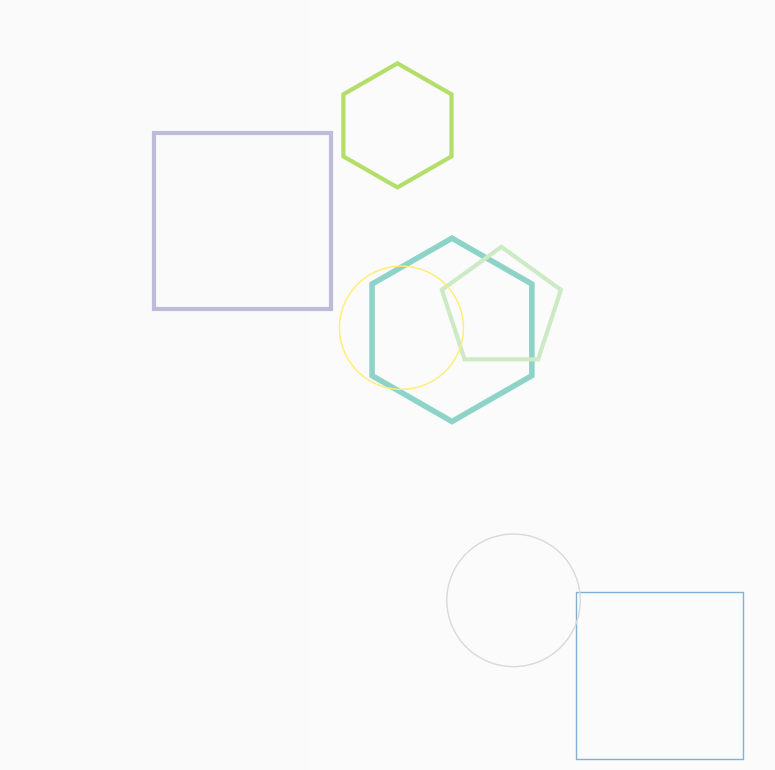[{"shape": "hexagon", "thickness": 2, "radius": 0.6, "center": [0.583, 0.572]}, {"shape": "square", "thickness": 1.5, "radius": 0.57, "center": [0.314, 0.713]}, {"shape": "square", "thickness": 0.5, "radius": 0.54, "center": [0.851, 0.123]}, {"shape": "hexagon", "thickness": 1.5, "radius": 0.4, "center": [0.513, 0.837]}, {"shape": "circle", "thickness": 0.5, "radius": 0.43, "center": [0.663, 0.22]}, {"shape": "pentagon", "thickness": 1.5, "radius": 0.4, "center": [0.647, 0.599]}, {"shape": "circle", "thickness": 0.5, "radius": 0.4, "center": [0.518, 0.574]}]